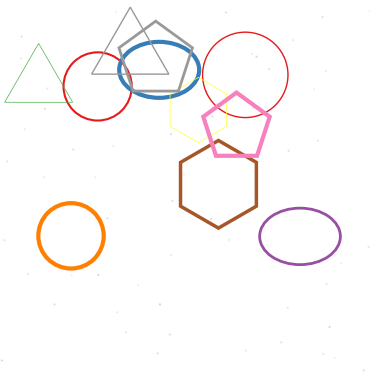[{"shape": "circle", "thickness": 1, "radius": 0.55, "center": [0.637, 0.806]}, {"shape": "circle", "thickness": 1.5, "radius": 0.44, "center": [0.254, 0.775]}, {"shape": "oval", "thickness": 3, "radius": 0.52, "center": [0.413, 0.819]}, {"shape": "triangle", "thickness": 0.5, "radius": 0.51, "center": [0.1, 0.785]}, {"shape": "oval", "thickness": 2, "radius": 0.52, "center": [0.779, 0.386]}, {"shape": "circle", "thickness": 3, "radius": 0.42, "center": [0.184, 0.387]}, {"shape": "hexagon", "thickness": 0.5, "radius": 0.42, "center": [0.515, 0.714]}, {"shape": "hexagon", "thickness": 2.5, "radius": 0.57, "center": [0.567, 0.521]}, {"shape": "pentagon", "thickness": 3, "radius": 0.45, "center": [0.614, 0.669]}, {"shape": "triangle", "thickness": 1, "radius": 0.58, "center": [0.338, 0.865]}, {"shape": "pentagon", "thickness": 2, "radius": 0.5, "center": [0.404, 0.845]}]